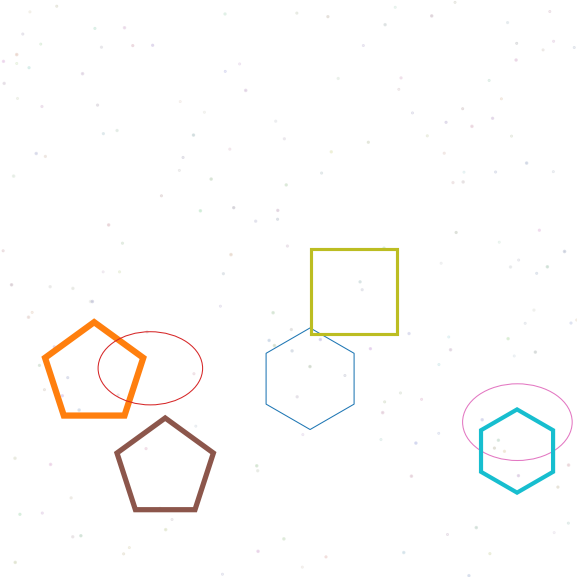[{"shape": "hexagon", "thickness": 0.5, "radius": 0.44, "center": [0.537, 0.343]}, {"shape": "pentagon", "thickness": 3, "radius": 0.45, "center": [0.163, 0.352]}, {"shape": "oval", "thickness": 0.5, "radius": 0.45, "center": [0.26, 0.361]}, {"shape": "pentagon", "thickness": 2.5, "radius": 0.44, "center": [0.286, 0.188]}, {"shape": "oval", "thickness": 0.5, "radius": 0.47, "center": [0.896, 0.268]}, {"shape": "square", "thickness": 1.5, "radius": 0.37, "center": [0.613, 0.494]}, {"shape": "hexagon", "thickness": 2, "radius": 0.36, "center": [0.895, 0.218]}]